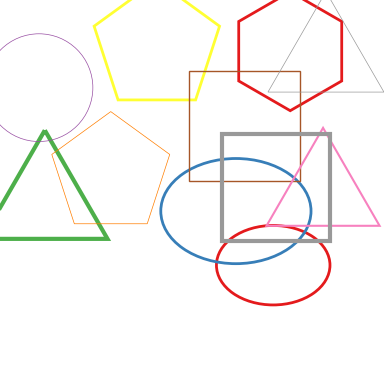[{"shape": "oval", "thickness": 2, "radius": 0.74, "center": [0.71, 0.311]}, {"shape": "hexagon", "thickness": 2, "radius": 0.77, "center": [0.754, 0.867]}, {"shape": "oval", "thickness": 2, "radius": 0.98, "center": [0.613, 0.452]}, {"shape": "triangle", "thickness": 3, "radius": 0.94, "center": [0.116, 0.474]}, {"shape": "circle", "thickness": 0.5, "radius": 0.7, "center": [0.101, 0.772]}, {"shape": "pentagon", "thickness": 0.5, "radius": 0.81, "center": [0.288, 0.549]}, {"shape": "pentagon", "thickness": 2, "radius": 0.86, "center": [0.407, 0.879]}, {"shape": "square", "thickness": 1, "radius": 0.72, "center": [0.635, 0.673]}, {"shape": "triangle", "thickness": 1.5, "radius": 0.85, "center": [0.839, 0.498]}, {"shape": "square", "thickness": 3, "radius": 0.7, "center": [0.717, 0.513]}, {"shape": "triangle", "thickness": 0.5, "radius": 0.87, "center": [0.847, 0.848]}]